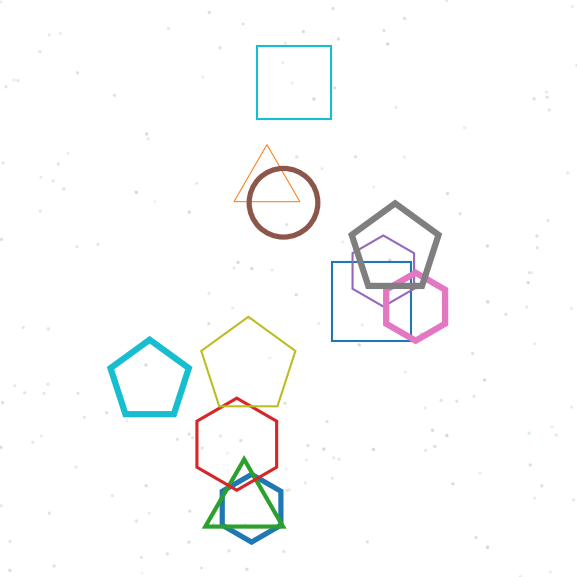[{"shape": "square", "thickness": 1, "radius": 0.34, "center": [0.644, 0.476]}, {"shape": "hexagon", "thickness": 2.5, "radius": 0.29, "center": [0.436, 0.119]}, {"shape": "triangle", "thickness": 0.5, "radius": 0.33, "center": [0.462, 0.683]}, {"shape": "triangle", "thickness": 2, "radius": 0.39, "center": [0.423, 0.126]}, {"shape": "hexagon", "thickness": 1.5, "radius": 0.4, "center": [0.41, 0.23]}, {"shape": "hexagon", "thickness": 1, "radius": 0.31, "center": [0.664, 0.53]}, {"shape": "circle", "thickness": 2.5, "radius": 0.3, "center": [0.491, 0.648]}, {"shape": "hexagon", "thickness": 3, "radius": 0.29, "center": [0.72, 0.468]}, {"shape": "pentagon", "thickness": 3, "radius": 0.4, "center": [0.684, 0.568]}, {"shape": "pentagon", "thickness": 1, "radius": 0.43, "center": [0.43, 0.365]}, {"shape": "square", "thickness": 1, "radius": 0.32, "center": [0.509, 0.856]}, {"shape": "pentagon", "thickness": 3, "radius": 0.36, "center": [0.259, 0.34]}]